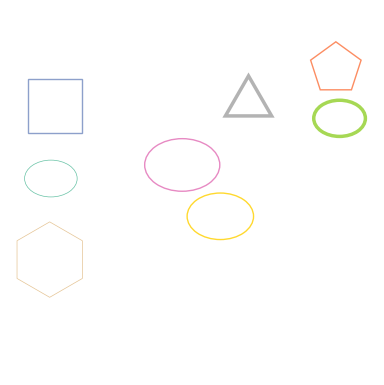[{"shape": "oval", "thickness": 0.5, "radius": 0.34, "center": [0.132, 0.536]}, {"shape": "pentagon", "thickness": 1, "radius": 0.34, "center": [0.872, 0.822]}, {"shape": "square", "thickness": 1, "radius": 0.35, "center": [0.143, 0.724]}, {"shape": "oval", "thickness": 1, "radius": 0.49, "center": [0.473, 0.572]}, {"shape": "oval", "thickness": 2.5, "radius": 0.34, "center": [0.882, 0.693]}, {"shape": "oval", "thickness": 1, "radius": 0.43, "center": [0.572, 0.438]}, {"shape": "hexagon", "thickness": 0.5, "radius": 0.49, "center": [0.129, 0.326]}, {"shape": "triangle", "thickness": 2.5, "radius": 0.35, "center": [0.645, 0.734]}]